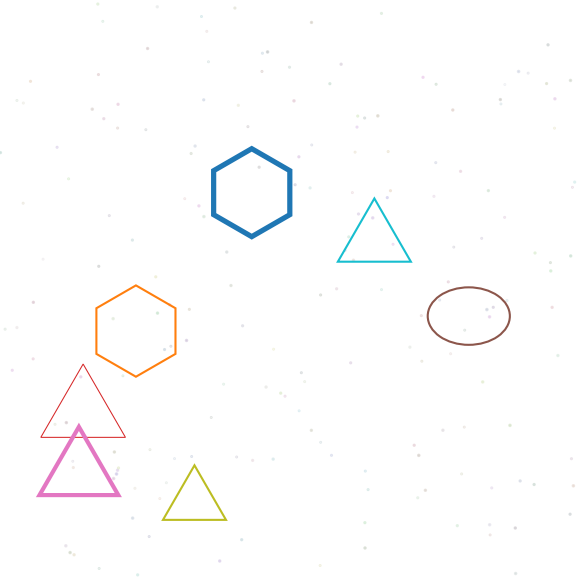[{"shape": "hexagon", "thickness": 2.5, "radius": 0.38, "center": [0.436, 0.665]}, {"shape": "hexagon", "thickness": 1, "radius": 0.4, "center": [0.235, 0.426]}, {"shape": "triangle", "thickness": 0.5, "radius": 0.42, "center": [0.144, 0.284]}, {"shape": "oval", "thickness": 1, "radius": 0.36, "center": [0.812, 0.452]}, {"shape": "triangle", "thickness": 2, "radius": 0.39, "center": [0.137, 0.181]}, {"shape": "triangle", "thickness": 1, "radius": 0.31, "center": [0.337, 0.13]}, {"shape": "triangle", "thickness": 1, "radius": 0.36, "center": [0.648, 0.582]}]